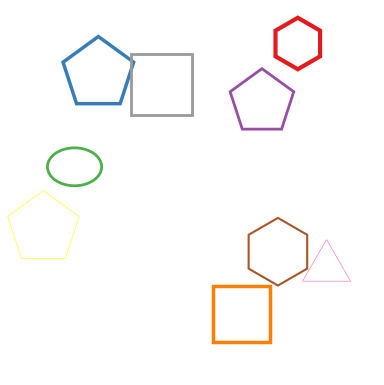[{"shape": "hexagon", "thickness": 3, "radius": 0.33, "center": [0.773, 0.887]}, {"shape": "pentagon", "thickness": 2.5, "radius": 0.48, "center": [0.255, 0.809]}, {"shape": "oval", "thickness": 2, "radius": 0.35, "center": [0.194, 0.567]}, {"shape": "pentagon", "thickness": 2, "radius": 0.43, "center": [0.68, 0.735]}, {"shape": "square", "thickness": 2.5, "radius": 0.37, "center": [0.626, 0.184]}, {"shape": "pentagon", "thickness": 0.5, "radius": 0.49, "center": [0.113, 0.408]}, {"shape": "hexagon", "thickness": 1.5, "radius": 0.44, "center": [0.722, 0.346]}, {"shape": "triangle", "thickness": 0.5, "radius": 0.36, "center": [0.848, 0.306]}, {"shape": "square", "thickness": 2, "radius": 0.4, "center": [0.42, 0.78]}]